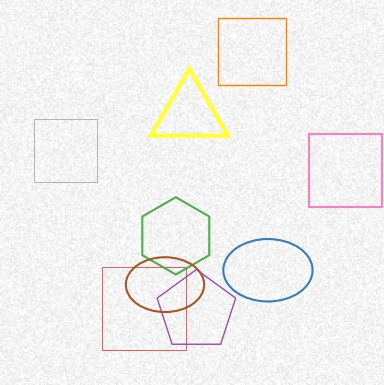[{"shape": "square", "thickness": 0.5, "radius": 0.54, "center": [0.374, 0.2]}, {"shape": "oval", "thickness": 1.5, "radius": 0.58, "center": [0.696, 0.298]}, {"shape": "hexagon", "thickness": 1.5, "radius": 0.5, "center": [0.457, 0.387]}, {"shape": "pentagon", "thickness": 1, "radius": 0.54, "center": [0.51, 0.193]}, {"shape": "square", "thickness": 1, "radius": 0.44, "center": [0.655, 0.866]}, {"shape": "triangle", "thickness": 3, "radius": 0.58, "center": [0.492, 0.706]}, {"shape": "oval", "thickness": 1.5, "radius": 0.51, "center": [0.429, 0.261]}, {"shape": "square", "thickness": 1.5, "radius": 0.48, "center": [0.898, 0.557]}, {"shape": "square", "thickness": 0.5, "radius": 0.41, "center": [0.17, 0.61]}]